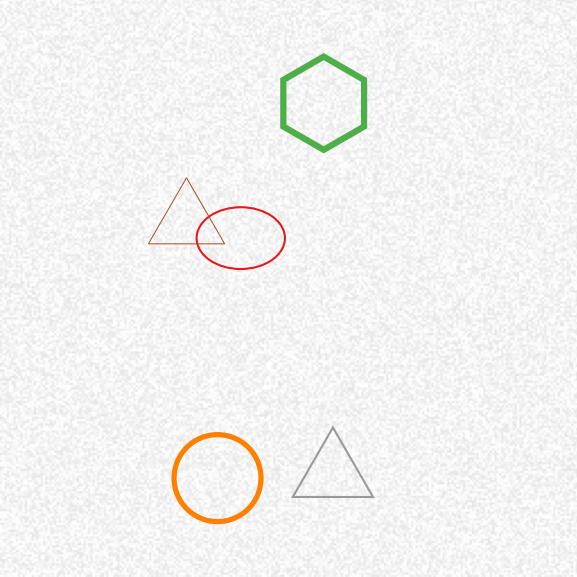[{"shape": "oval", "thickness": 1, "radius": 0.38, "center": [0.417, 0.587]}, {"shape": "hexagon", "thickness": 3, "radius": 0.4, "center": [0.561, 0.82]}, {"shape": "circle", "thickness": 2.5, "radius": 0.38, "center": [0.377, 0.171]}, {"shape": "triangle", "thickness": 0.5, "radius": 0.38, "center": [0.323, 0.615]}, {"shape": "triangle", "thickness": 1, "radius": 0.4, "center": [0.576, 0.179]}]